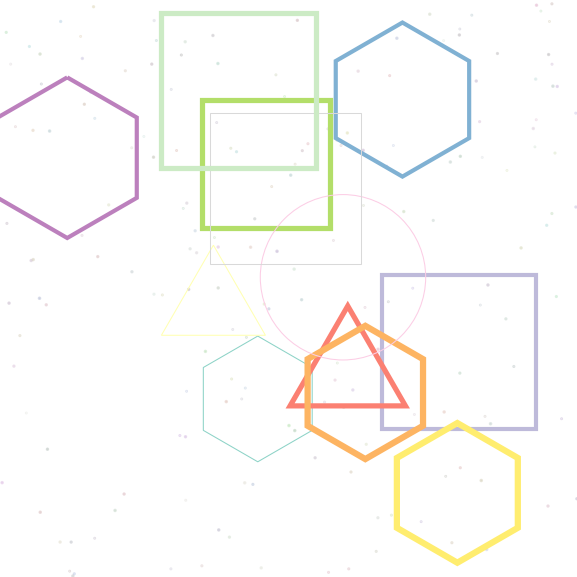[{"shape": "hexagon", "thickness": 0.5, "radius": 0.54, "center": [0.446, 0.308]}, {"shape": "triangle", "thickness": 0.5, "radius": 0.52, "center": [0.37, 0.471]}, {"shape": "square", "thickness": 2, "radius": 0.67, "center": [0.794, 0.39]}, {"shape": "triangle", "thickness": 2.5, "radius": 0.58, "center": [0.602, 0.354]}, {"shape": "hexagon", "thickness": 2, "radius": 0.67, "center": [0.697, 0.827]}, {"shape": "hexagon", "thickness": 3, "radius": 0.58, "center": [0.633, 0.32]}, {"shape": "square", "thickness": 2.5, "radius": 0.55, "center": [0.46, 0.716]}, {"shape": "circle", "thickness": 0.5, "radius": 0.72, "center": [0.594, 0.519]}, {"shape": "square", "thickness": 0.5, "radius": 0.65, "center": [0.495, 0.672]}, {"shape": "hexagon", "thickness": 2, "radius": 0.7, "center": [0.116, 0.726]}, {"shape": "square", "thickness": 2.5, "radius": 0.67, "center": [0.413, 0.843]}, {"shape": "hexagon", "thickness": 3, "radius": 0.6, "center": [0.792, 0.146]}]